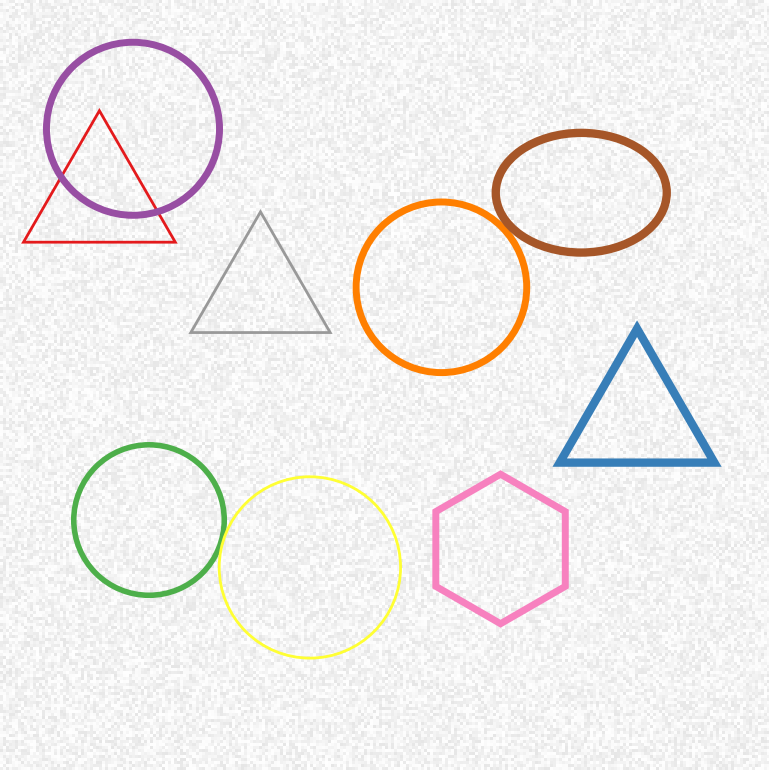[{"shape": "triangle", "thickness": 1, "radius": 0.57, "center": [0.129, 0.742]}, {"shape": "triangle", "thickness": 3, "radius": 0.58, "center": [0.827, 0.457]}, {"shape": "circle", "thickness": 2, "radius": 0.49, "center": [0.194, 0.325]}, {"shape": "circle", "thickness": 2.5, "radius": 0.56, "center": [0.173, 0.833]}, {"shape": "circle", "thickness": 2.5, "radius": 0.55, "center": [0.573, 0.627]}, {"shape": "circle", "thickness": 1, "radius": 0.59, "center": [0.402, 0.263]}, {"shape": "oval", "thickness": 3, "radius": 0.56, "center": [0.755, 0.75]}, {"shape": "hexagon", "thickness": 2.5, "radius": 0.49, "center": [0.65, 0.287]}, {"shape": "triangle", "thickness": 1, "radius": 0.52, "center": [0.338, 0.62]}]